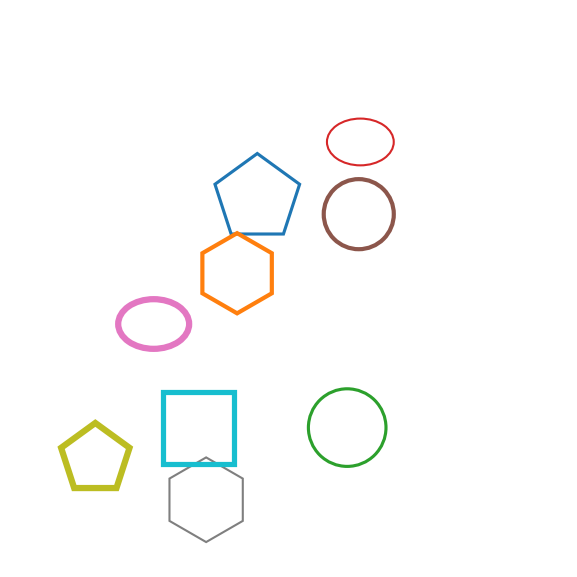[{"shape": "pentagon", "thickness": 1.5, "radius": 0.39, "center": [0.446, 0.656]}, {"shape": "hexagon", "thickness": 2, "radius": 0.35, "center": [0.411, 0.526]}, {"shape": "circle", "thickness": 1.5, "radius": 0.34, "center": [0.601, 0.259]}, {"shape": "oval", "thickness": 1, "radius": 0.29, "center": [0.624, 0.753]}, {"shape": "circle", "thickness": 2, "radius": 0.3, "center": [0.621, 0.628]}, {"shape": "oval", "thickness": 3, "radius": 0.31, "center": [0.266, 0.438]}, {"shape": "hexagon", "thickness": 1, "radius": 0.37, "center": [0.357, 0.134]}, {"shape": "pentagon", "thickness": 3, "radius": 0.31, "center": [0.165, 0.204]}, {"shape": "square", "thickness": 2.5, "radius": 0.31, "center": [0.344, 0.258]}]